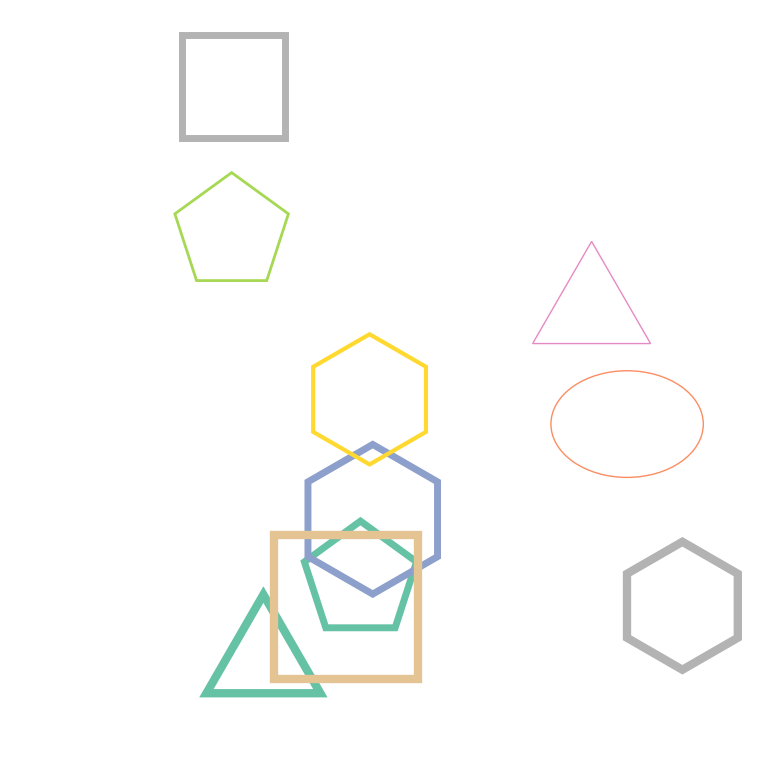[{"shape": "triangle", "thickness": 3, "radius": 0.43, "center": [0.342, 0.142]}, {"shape": "pentagon", "thickness": 2.5, "radius": 0.38, "center": [0.468, 0.247]}, {"shape": "oval", "thickness": 0.5, "radius": 0.49, "center": [0.814, 0.449]}, {"shape": "hexagon", "thickness": 2.5, "radius": 0.49, "center": [0.484, 0.326]}, {"shape": "triangle", "thickness": 0.5, "radius": 0.44, "center": [0.768, 0.598]}, {"shape": "pentagon", "thickness": 1, "radius": 0.39, "center": [0.301, 0.698]}, {"shape": "hexagon", "thickness": 1.5, "radius": 0.42, "center": [0.48, 0.481]}, {"shape": "square", "thickness": 3, "radius": 0.47, "center": [0.449, 0.212]}, {"shape": "hexagon", "thickness": 3, "radius": 0.42, "center": [0.886, 0.213]}, {"shape": "square", "thickness": 2.5, "radius": 0.33, "center": [0.303, 0.888]}]